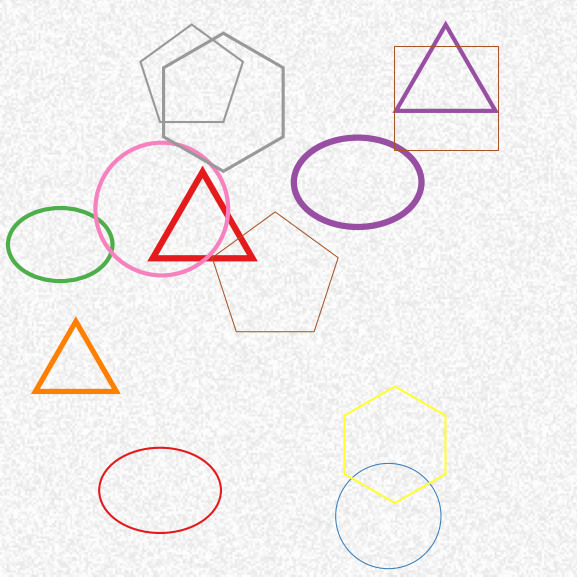[{"shape": "triangle", "thickness": 3, "radius": 0.5, "center": [0.351, 0.602]}, {"shape": "oval", "thickness": 1, "radius": 0.53, "center": [0.277, 0.15]}, {"shape": "circle", "thickness": 0.5, "radius": 0.46, "center": [0.672, 0.106]}, {"shape": "oval", "thickness": 2, "radius": 0.45, "center": [0.104, 0.576]}, {"shape": "oval", "thickness": 3, "radius": 0.55, "center": [0.619, 0.683]}, {"shape": "triangle", "thickness": 2, "radius": 0.5, "center": [0.772, 0.857]}, {"shape": "triangle", "thickness": 2.5, "radius": 0.4, "center": [0.131, 0.362]}, {"shape": "hexagon", "thickness": 1, "radius": 0.51, "center": [0.684, 0.229]}, {"shape": "square", "thickness": 0.5, "radius": 0.45, "center": [0.771, 0.83]}, {"shape": "pentagon", "thickness": 0.5, "radius": 0.57, "center": [0.477, 0.517]}, {"shape": "circle", "thickness": 2, "radius": 0.57, "center": [0.28, 0.637]}, {"shape": "pentagon", "thickness": 1, "radius": 0.47, "center": [0.332, 0.863]}, {"shape": "hexagon", "thickness": 1.5, "radius": 0.6, "center": [0.387, 0.822]}]